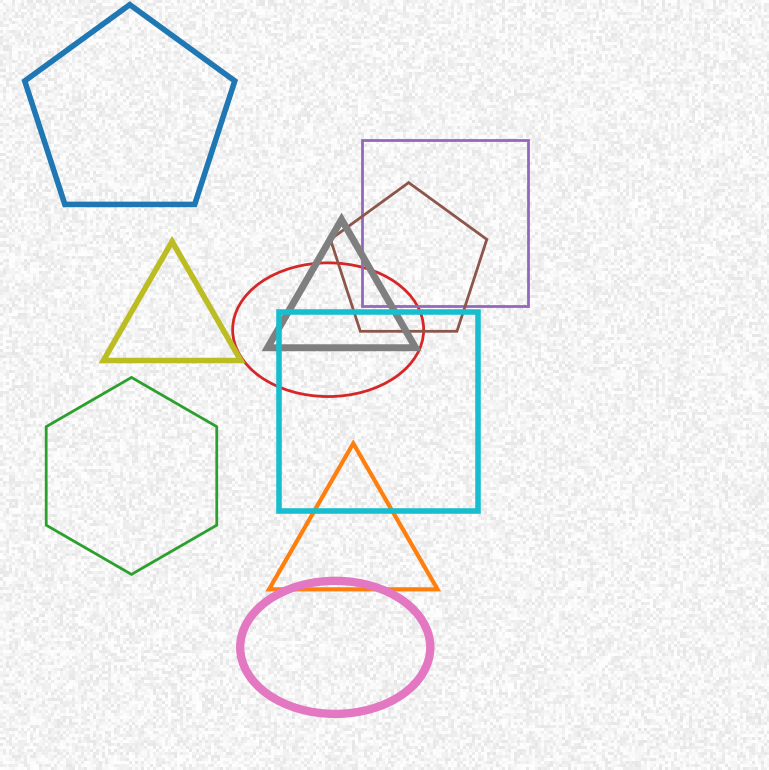[{"shape": "pentagon", "thickness": 2, "radius": 0.72, "center": [0.169, 0.851]}, {"shape": "triangle", "thickness": 1.5, "radius": 0.63, "center": [0.459, 0.298]}, {"shape": "hexagon", "thickness": 1, "radius": 0.64, "center": [0.171, 0.382]}, {"shape": "oval", "thickness": 1, "radius": 0.62, "center": [0.426, 0.572]}, {"shape": "square", "thickness": 1, "radius": 0.54, "center": [0.578, 0.71]}, {"shape": "pentagon", "thickness": 1, "radius": 0.53, "center": [0.531, 0.656]}, {"shape": "oval", "thickness": 3, "radius": 0.62, "center": [0.435, 0.159]}, {"shape": "triangle", "thickness": 2.5, "radius": 0.55, "center": [0.444, 0.604]}, {"shape": "triangle", "thickness": 2, "radius": 0.52, "center": [0.223, 0.583]}, {"shape": "square", "thickness": 2, "radius": 0.65, "center": [0.492, 0.466]}]